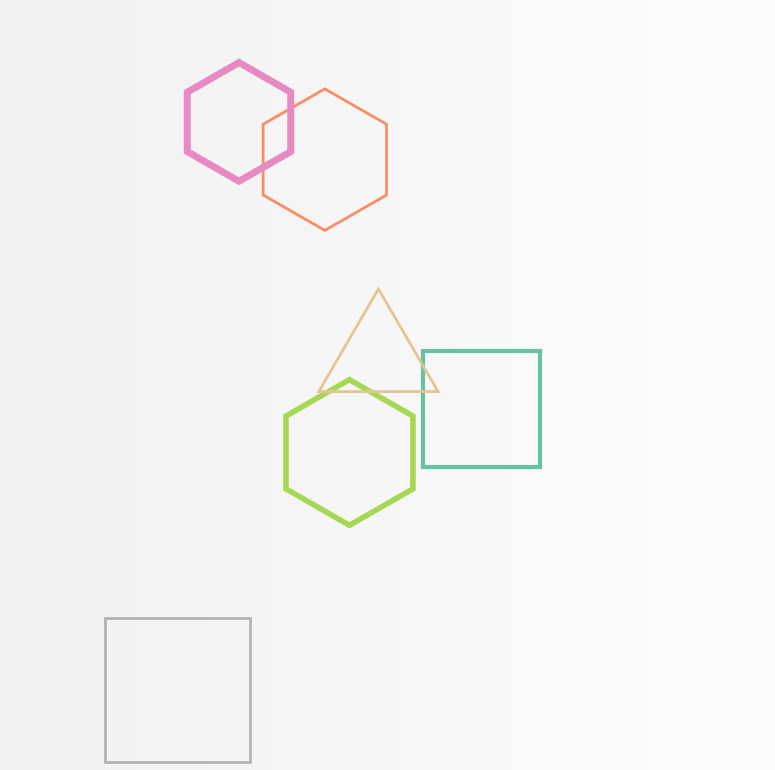[{"shape": "square", "thickness": 1.5, "radius": 0.38, "center": [0.621, 0.469]}, {"shape": "hexagon", "thickness": 1, "radius": 0.46, "center": [0.419, 0.793]}, {"shape": "hexagon", "thickness": 2.5, "radius": 0.39, "center": [0.308, 0.842]}, {"shape": "hexagon", "thickness": 2, "radius": 0.47, "center": [0.451, 0.412]}, {"shape": "triangle", "thickness": 1, "radius": 0.44, "center": [0.488, 0.536]}, {"shape": "square", "thickness": 1, "radius": 0.47, "center": [0.229, 0.104]}]